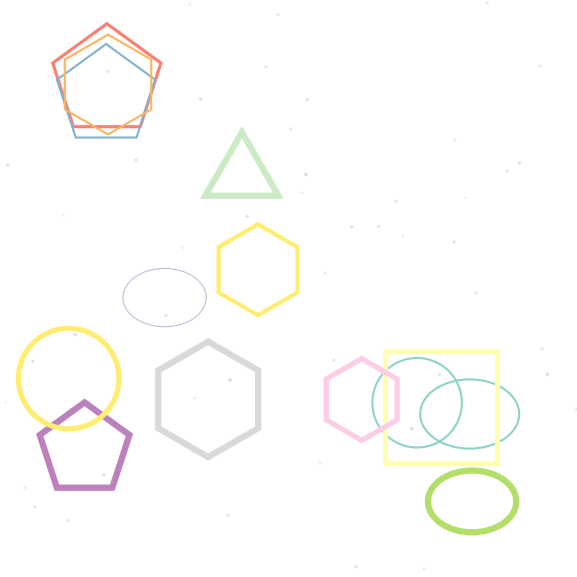[{"shape": "circle", "thickness": 1, "radius": 0.39, "center": [0.722, 0.302]}, {"shape": "oval", "thickness": 1, "radius": 0.43, "center": [0.813, 0.282]}, {"shape": "square", "thickness": 2.5, "radius": 0.49, "center": [0.764, 0.294]}, {"shape": "oval", "thickness": 0.5, "radius": 0.36, "center": [0.285, 0.484]}, {"shape": "pentagon", "thickness": 1.5, "radius": 0.49, "center": [0.185, 0.859]}, {"shape": "pentagon", "thickness": 1, "radius": 0.45, "center": [0.184, 0.833]}, {"shape": "hexagon", "thickness": 1, "radius": 0.43, "center": [0.187, 0.853]}, {"shape": "oval", "thickness": 3, "radius": 0.38, "center": [0.818, 0.131]}, {"shape": "hexagon", "thickness": 2.5, "radius": 0.35, "center": [0.626, 0.307]}, {"shape": "hexagon", "thickness": 3, "radius": 0.5, "center": [0.361, 0.308]}, {"shape": "pentagon", "thickness": 3, "radius": 0.41, "center": [0.146, 0.221]}, {"shape": "triangle", "thickness": 3, "radius": 0.37, "center": [0.419, 0.697]}, {"shape": "circle", "thickness": 2.5, "radius": 0.44, "center": [0.119, 0.344]}, {"shape": "hexagon", "thickness": 2, "radius": 0.39, "center": [0.447, 0.532]}]